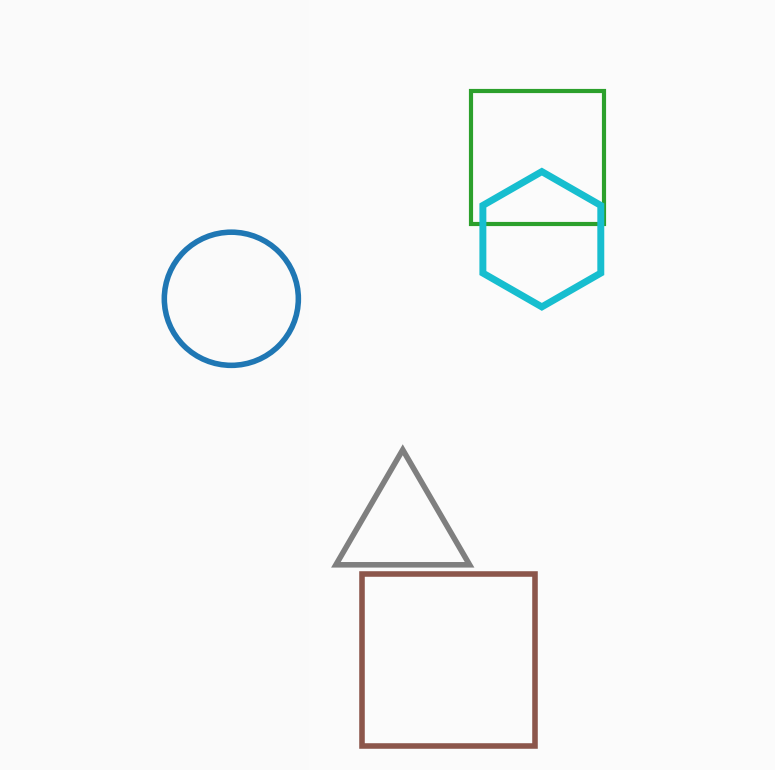[{"shape": "circle", "thickness": 2, "radius": 0.43, "center": [0.298, 0.612]}, {"shape": "square", "thickness": 1.5, "radius": 0.43, "center": [0.693, 0.795]}, {"shape": "square", "thickness": 2, "radius": 0.56, "center": [0.579, 0.143]}, {"shape": "triangle", "thickness": 2, "radius": 0.5, "center": [0.52, 0.316]}, {"shape": "hexagon", "thickness": 2.5, "radius": 0.44, "center": [0.699, 0.689]}]